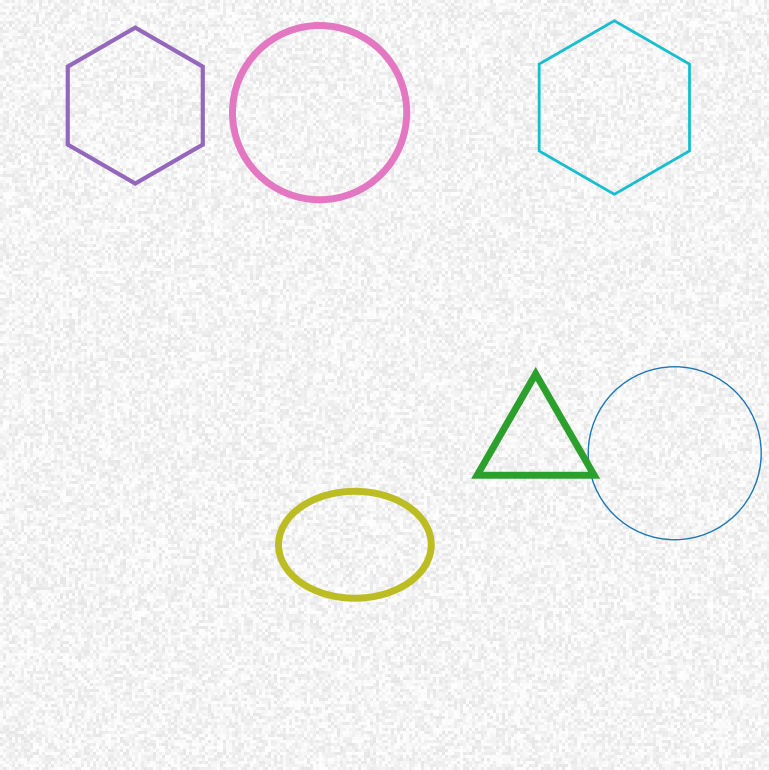[{"shape": "circle", "thickness": 0.5, "radius": 0.56, "center": [0.876, 0.411]}, {"shape": "triangle", "thickness": 2.5, "radius": 0.44, "center": [0.696, 0.427]}, {"shape": "hexagon", "thickness": 1.5, "radius": 0.51, "center": [0.176, 0.863]}, {"shape": "circle", "thickness": 2.5, "radius": 0.57, "center": [0.415, 0.854]}, {"shape": "oval", "thickness": 2.5, "radius": 0.5, "center": [0.461, 0.293]}, {"shape": "hexagon", "thickness": 1, "radius": 0.56, "center": [0.798, 0.86]}]